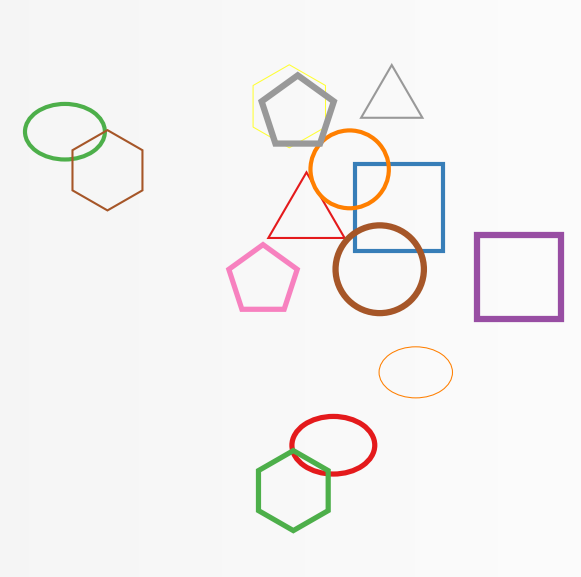[{"shape": "triangle", "thickness": 1, "radius": 0.38, "center": [0.527, 0.625]}, {"shape": "oval", "thickness": 2.5, "radius": 0.36, "center": [0.573, 0.228]}, {"shape": "square", "thickness": 2, "radius": 0.38, "center": [0.686, 0.64]}, {"shape": "hexagon", "thickness": 2.5, "radius": 0.35, "center": [0.505, 0.15]}, {"shape": "oval", "thickness": 2, "radius": 0.34, "center": [0.112, 0.771]}, {"shape": "square", "thickness": 3, "radius": 0.36, "center": [0.893, 0.52]}, {"shape": "circle", "thickness": 2, "radius": 0.34, "center": [0.602, 0.706]}, {"shape": "oval", "thickness": 0.5, "radius": 0.32, "center": [0.715, 0.354]}, {"shape": "hexagon", "thickness": 0.5, "radius": 0.36, "center": [0.498, 0.815]}, {"shape": "hexagon", "thickness": 1, "radius": 0.35, "center": [0.185, 0.704]}, {"shape": "circle", "thickness": 3, "radius": 0.38, "center": [0.653, 0.533]}, {"shape": "pentagon", "thickness": 2.5, "radius": 0.31, "center": [0.453, 0.514]}, {"shape": "pentagon", "thickness": 3, "radius": 0.33, "center": [0.512, 0.803]}, {"shape": "triangle", "thickness": 1, "radius": 0.3, "center": [0.674, 0.826]}]